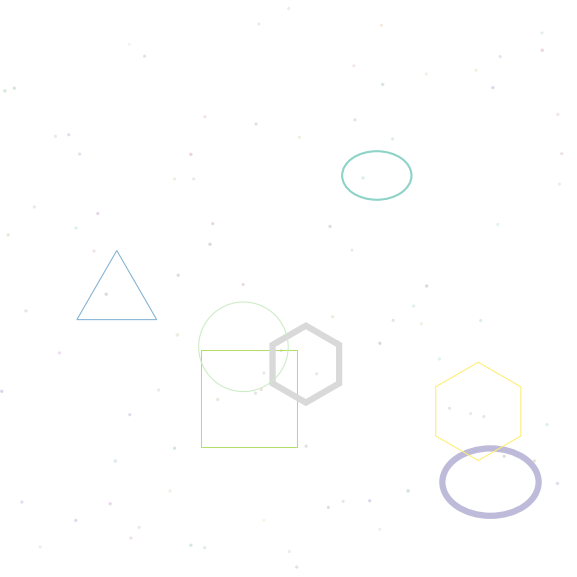[{"shape": "oval", "thickness": 1, "radius": 0.3, "center": [0.652, 0.695]}, {"shape": "oval", "thickness": 3, "radius": 0.42, "center": [0.849, 0.164]}, {"shape": "triangle", "thickness": 0.5, "radius": 0.4, "center": [0.202, 0.486]}, {"shape": "square", "thickness": 0.5, "radius": 0.42, "center": [0.431, 0.309]}, {"shape": "hexagon", "thickness": 3, "radius": 0.33, "center": [0.53, 0.369]}, {"shape": "circle", "thickness": 0.5, "radius": 0.39, "center": [0.421, 0.399]}, {"shape": "hexagon", "thickness": 0.5, "radius": 0.43, "center": [0.828, 0.287]}]